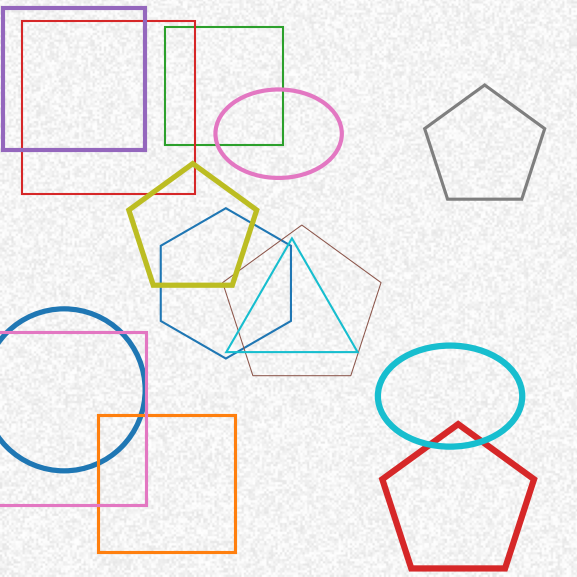[{"shape": "hexagon", "thickness": 1, "radius": 0.65, "center": [0.391, 0.508]}, {"shape": "circle", "thickness": 2.5, "radius": 0.7, "center": [0.111, 0.324]}, {"shape": "square", "thickness": 1.5, "radius": 0.59, "center": [0.288, 0.162]}, {"shape": "square", "thickness": 1, "radius": 0.51, "center": [0.388, 0.85]}, {"shape": "square", "thickness": 1, "radius": 0.75, "center": [0.188, 0.813]}, {"shape": "pentagon", "thickness": 3, "radius": 0.69, "center": [0.793, 0.127]}, {"shape": "square", "thickness": 2, "radius": 0.62, "center": [0.128, 0.862]}, {"shape": "pentagon", "thickness": 0.5, "radius": 0.72, "center": [0.523, 0.465]}, {"shape": "oval", "thickness": 2, "radius": 0.55, "center": [0.482, 0.768]}, {"shape": "square", "thickness": 1.5, "radius": 0.75, "center": [0.102, 0.275]}, {"shape": "pentagon", "thickness": 1.5, "radius": 0.55, "center": [0.839, 0.743]}, {"shape": "pentagon", "thickness": 2.5, "radius": 0.58, "center": [0.334, 0.599]}, {"shape": "oval", "thickness": 3, "radius": 0.62, "center": [0.779, 0.313]}, {"shape": "triangle", "thickness": 1, "radius": 0.66, "center": [0.506, 0.455]}]